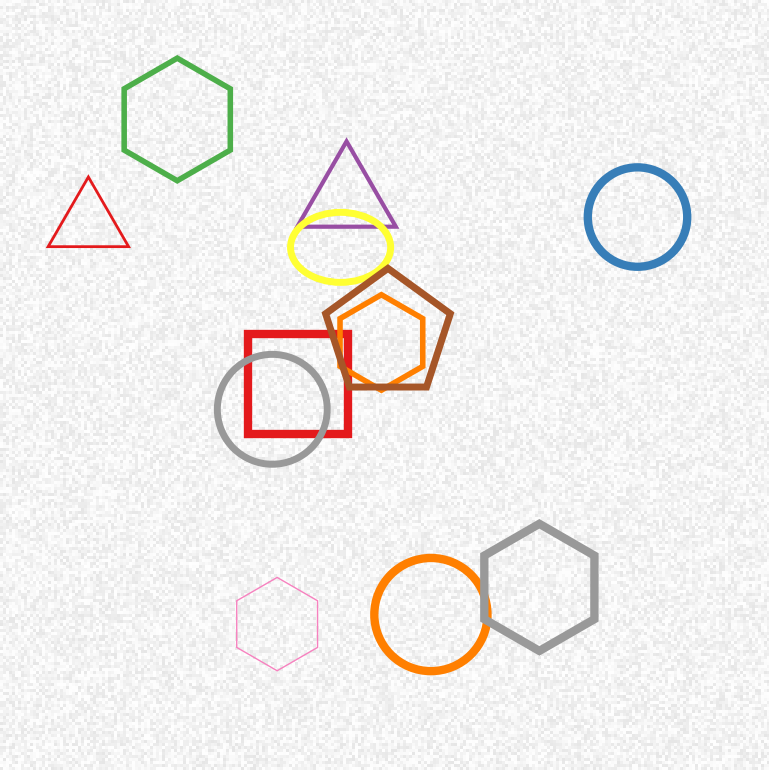[{"shape": "triangle", "thickness": 1, "radius": 0.3, "center": [0.115, 0.71]}, {"shape": "square", "thickness": 3, "radius": 0.33, "center": [0.387, 0.502]}, {"shape": "circle", "thickness": 3, "radius": 0.32, "center": [0.828, 0.718]}, {"shape": "hexagon", "thickness": 2, "radius": 0.4, "center": [0.23, 0.845]}, {"shape": "triangle", "thickness": 1.5, "radius": 0.37, "center": [0.45, 0.743]}, {"shape": "circle", "thickness": 3, "radius": 0.37, "center": [0.56, 0.202]}, {"shape": "hexagon", "thickness": 2, "radius": 0.31, "center": [0.495, 0.555]}, {"shape": "oval", "thickness": 2.5, "radius": 0.33, "center": [0.442, 0.679]}, {"shape": "pentagon", "thickness": 2.5, "radius": 0.43, "center": [0.504, 0.566]}, {"shape": "hexagon", "thickness": 0.5, "radius": 0.3, "center": [0.36, 0.189]}, {"shape": "hexagon", "thickness": 3, "radius": 0.41, "center": [0.7, 0.237]}, {"shape": "circle", "thickness": 2.5, "radius": 0.36, "center": [0.354, 0.468]}]